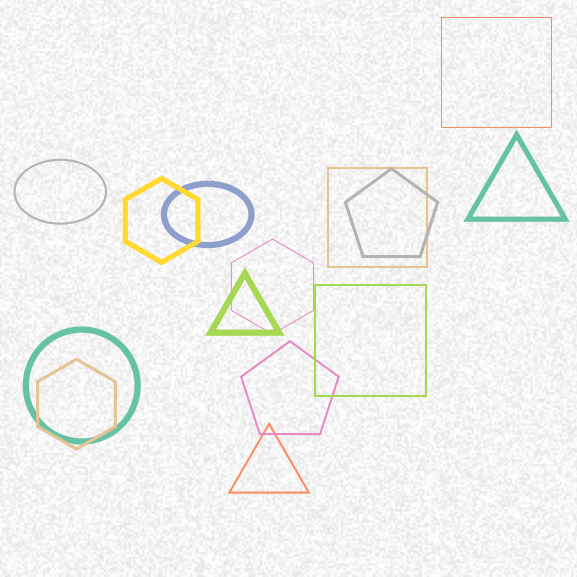[{"shape": "triangle", "thickness": 2.5, "radius": 0.49, "center": [0.895, 0.668]}, {"shape": "circle", "thickness": 3, "radius": 0.48, "center": [0.142, 0.332]}, {"shape": "square", "thickness": 0.5, "radius": 0.48, "center": [0.859, 0.874]}, {"shape": "triangle", "thickness": 1, "radius": 0.4, "center": [0.466, 0.186]}, {"shape": "oval", "thickness": 3, "radius": 0.38, "center": [0.36, 0.628]}, {"shape": "hexagon", "thickness": 0.5, "radius": 0.41, "center": [0.472, 0.503]}, {"shape": "pentagon", "thickness": 1, "radius": 0.44, "center": [0.502, 0.319]}, {"shape": "square", "thickness": 1, "radius": 0.48, "center": [0.642, 0.409]}, {"shape": "triangle", "thickness": 3, "radius": 0.34, "center": [0.424, 0.457]}, {"shape": "hexagon", "thickness": 2.5, "radius": 0.36, "center": [0.28, 0.617]}, {"shape": "hexagon", "thickness": 1.5, "radius": 0.39, "center": [0.132, 0.299]}, {"shape": "square", "thickness": 1, "radius": 0.43, "center": [0.654, 0.622]}, {"shape": "oval", "thickness": 1, "radius": 0.4, "center": [0.104, 0.667]}, {"shape": "pentagon", "thickness": 1.5, "radius": 0.42, "center": [0.678, 0.623]}]